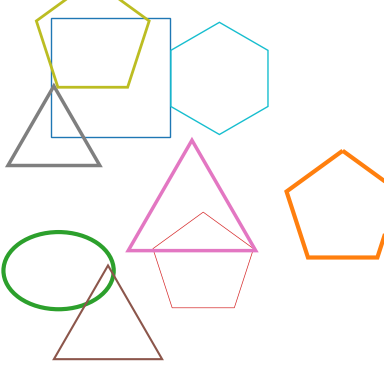[{"shape": "square", "thickness": 1, "radius": 0.77, "center": [0.288, 0.799]}, {"shape": "pentagon", "thickness": 3, "radius": 0.77, "center": [0.89, 0.455]}, {"shape": "oval", "thickness": 3, "radius": 0.72, "center": [0.152, 0.297]}, {"shape": "pentagon", "thickness": 0.5, "radius": 0.69, "center": [0.528, 0.312]}, {"shape": "triangle", "thickness": 1.5, "radius": 0.81, "center": [0.281, 0.148]}, {"shape": "triangle", "thickness": 2.5, "radius": 0.96, "center": [0.499, 0.445]}, {"shape": "triangle", "thickness": 2.5, "radius": 0.69, "center": [0.14, 0.639]}, {"shape": "pentagon", "thickness": 2, "radius": 0.77, "center": [0.241, 0.898]}, {"shape": "hexagon", "thickness": 1, "radius": 0.73, "center": [0.57, 0.796]}]